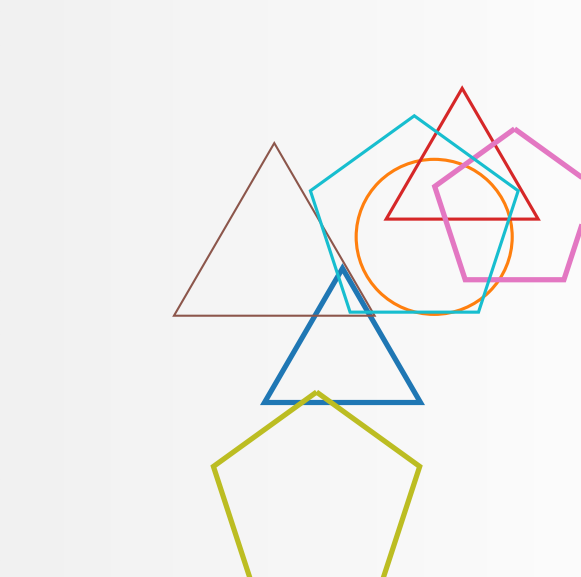[{"shape": "triangle", "thickness": 2.5, "radius": 0.77, "center": [0.589, 0.38]}, {"shape": "circle", "thickness": 1.5, "radius": 0.67, "center": [0.747, 0.589]}, {"shape": "triangle", "thickness": 1.5, "radius": 0.75, "center": [0.795, 0.695]}, {"shape": "triangle", "thickness": 1, "radius": 1.0, "center": [0.472, 0.552]}, {"shape": "pentagon", "thickness": 2.5, "radius": 0.72, "center": [0.885, 0.632]}, {"shape": "pentagon", "thickness": 2.5, "radius": 0.93, "center": [0.545, 0.134]}, {"shape": "pentagon", "thickness": 1.5, "radius": 0.94, "center": [0.713, 0.611]}]